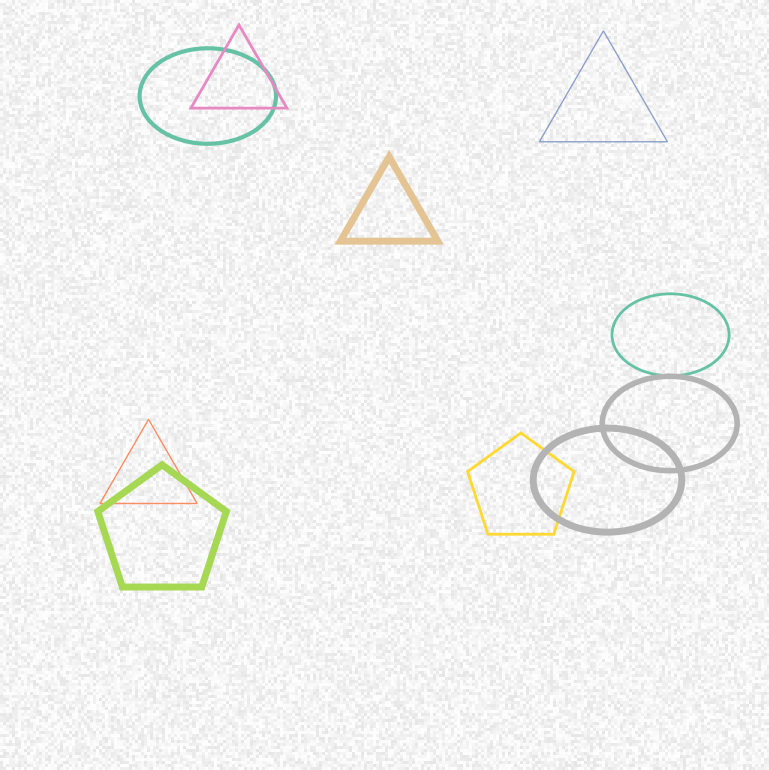[{"shape": "oval", "thickness": 1, "radius": 0.38, "center": [0.871, 0.565]}, {"shape": "oval", "thickness": 1.5, "radius": 0.44, "center": [0.27, 0.875]}, {"shape": "triangle", "thickness": 0.5, "radius": 0.36, "center": [0.193, 0.383]}, {"shape": "triangle", "thickness": 0.5, "radius": 0.48, "center": [0.784, 0.864]}, {"shape": "triangle", "thickness": 1, "radius": 0.36, "center": [0.31, 0.896]}, {"shape": "pentagon", "thickness": 2.5, "radius": 0.44, "center": [0.21, 0.309]}, {"shape": "pentagon", "thickness": 1, "radius": 0.36, "center": [0.676, 0.365]}, {"shape": "triangle", "thickness": 2.5, "radius": 0.37, "center": [0.505, 0.723]}, {"shape": "oval", "thickness": 2, "radius": 0.44, "center": [0.87, 0.45]}, {"shape": "oval", "thickness": 2.5, "radius": 0.48, "center": [0.789, 0.376]}]